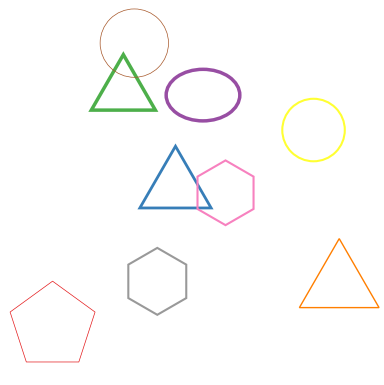[{"shape": "pentagon", "thickness": 0.5, "radius": 0.58, "center": [0.137, 0.154]}, {"shape": "triangle", "thickness": 2, "radius": 0.53, "center": [0.456, 0.513]}, {"shape": "triangle", "thickness": 2.5, "radius": 0.48, "center": [0.32, 0.762]}, {"shape": "oval", "thickness": 2.5, "radius": 0.48, "center": [0.527, 0.753]}, {"shape": "triangle", "thickness": 1, "radius": 0.6, "center": [0.881, 0.261]}, {"shape": "circle", "thickness": 1.5, "radius": 0.41, "center": [0.814, 0.662]}, {"shape": "circle", "thickness": 0.5, "radius": 0.44, "center": [0.349, 0.888]}, {"shape": "hexagon", "thickness": 1.5, "radius": 0.42, "center": [0.586, 0.499]}, {"shape": "hexagon", "thickness": 1.5, "radius": 0.43, "center": [0.409, 0.269]}]